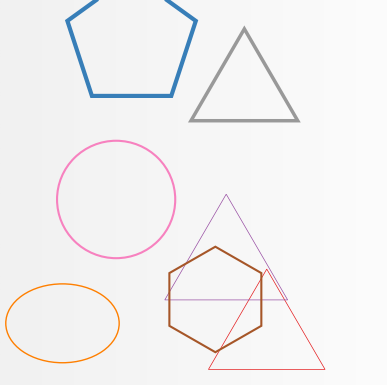[{"shape": "triangle", "thickness": 0.5, "radius": 0.87, "center": [0.688, 0.127]}, {"shape": "pentagon", "thickness": 3, "radius": 0.87, "center": [0.34, 0.892]}, {"shape": "triangle", "thickness": 0.5, "radius": 0.92, "center": [0.584, 0.313]}, {"shape": "oval", "thickness": 1, "radius": 0.73, "center": [0.161, 0.16]}, {"shape": "hexagon", "thickness": 1.5, "radius": 0.69, "center": [0.556, 0.222]}, {"shape": "circle", "thickness": 1.5, "radius": 0.76, "center": [0.3, 0.482]}, {"shape": "triangle", "thickness": 2.5, "radius": 0.8, "center": [0.631, 0.766]}]